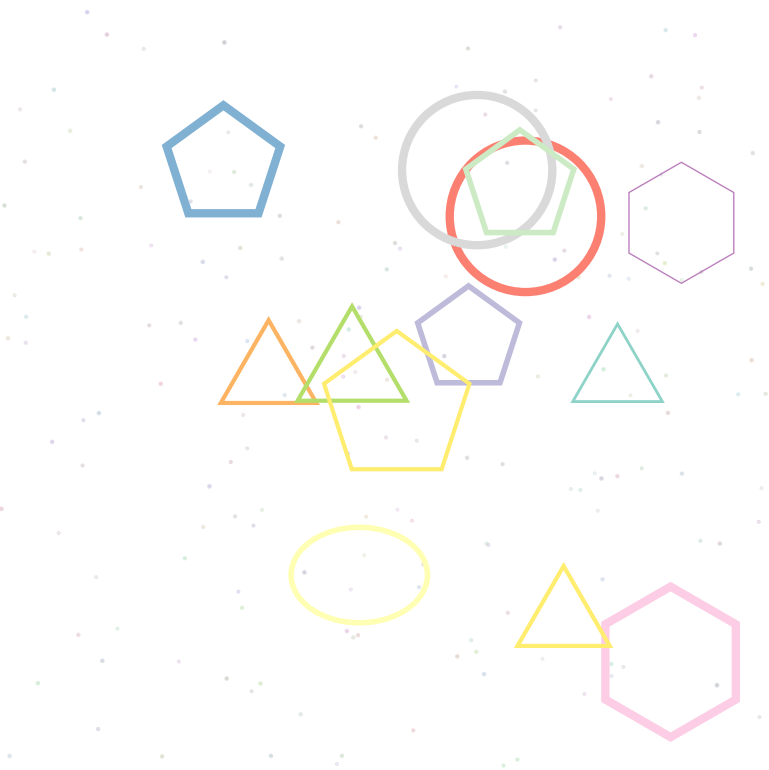[{"shape": "triangle", "thickness": 1, "radius": 0.34, "center": [0.802, 0.512]}, {"shape": "oval", "thickness": 2, "radius": 0.44, "center": [0.467, 0.253]}, {"shape": "pentagon", "thickness": 2, "radius": 0.35, "center": [0.609, 0.559]}, {"shape": "circle", "thickness": 3, "radius": 0.49, "center": [0.682, 0.719]}, {"shape": "pentagon", "thickness": 3, "radius": 0.39, "center": [0.29, 0.786]}, {"shape": "triangle", "thickness": 1.5, "radius": 0.36, "center": [0.349, 0.513]}, {"shape": "triangle", "thickness": 1.5, "radius": 0.41, "center": [0.457, 0.52]}, {"shape": "hexagon", "thickness": 3, "radius": 0.49, "center": [0.871, 0.14]}, {"shape": "circle", "thickness": 3, "radius": 0.49, "center": [0.62, 0.779]}, {"shape": "hexagon", "thickness": 0.5, "radius": 0.39, "center": [0.885, 0.711]}, {"shape": "pentagon", "thickness": 2, "radius": 0.37, "center": [0.675, 0.758]}, {"shape": "pentagon", "thickness": 1.5, "radius": 0.5, "center": [0.515, 0.471]}, {"shape": "triangle", "thickness": 1.5, "radius": 0.35, "center": [0.732, 0.196]}]